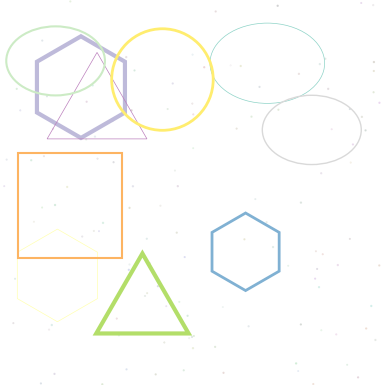[{"shape": "oval", "thickness": 0.5, "radius": 0.74, "center": [0.694, 0.836]}, {"shape": "hexagon", "thickness": 0.5, "radius": 0.6, "center": [0.149, 0.285]}, {"shape": "hexagon", "thickness": 3, "radius": 0.66, "center": [0.21, 0.774]}, {"shape": "hexagon", "thickness": 2, "radius": 0.5, "center": [0.638, 0.346]}, {"shape": "square", "thickness": 1.5, "radius": 0.68, "center": [0.182, 0.466]}, {"shape": "triangle", "thickness": 3, "radius": 0.69, "center": [0.37, 0.203]}, {"shape": "oval", "thickness": 1, "radius": 0.64, "center": [0.81, 0.663]}, {"shape": "triangle", "thickness": 0.5, "radius": 0.75, "center": [0.252, 0.714]}, {"shape": "oval", "thickness": 1.5, "radius": 0.64, "center": [0.144, 0.842]}, {"shape": "circle", "thickness": 2, "radius": 0.66, "center": [0.422, 0.793]}]